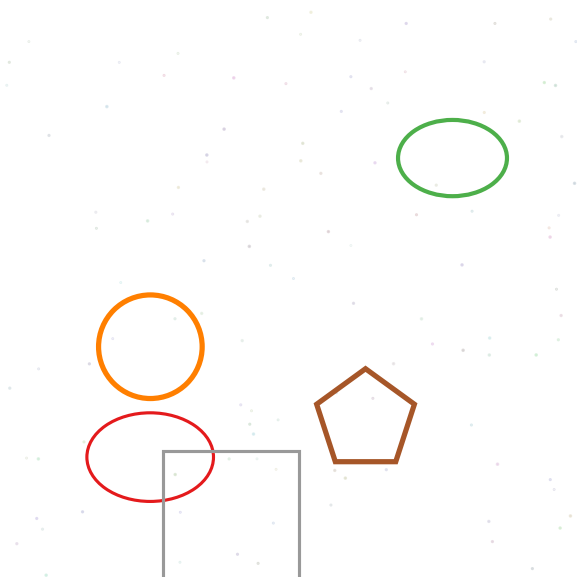[{"shape": "oval", "thickness": 1.5, "radius": 0.55, "center": [0.26, 0.208]}, {"shape": "oval", "thickness": 2, "radius": 0.47, "center": [0.784, 0.725]}, {"shape": "circle", "thickness": 2.5, "radius": 0.45, "center": [0.26, 0.399]}, {"shape": "pentagon", "thickness": 2.5, "radius": 0.44, "center": [0.633, 0.272]}, {"shape": "square", "thickness": 1.5, "radius": 0.59, "center": [0.4, 0.101]}]